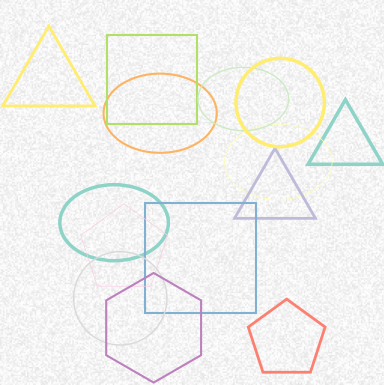[{"shape": "triangle", "thickness": 2.5, "radius": 0.56, "center": [0.897, 0.629]}, {"shape": "oval", "thickness": 2.5, "radius": 0.71, "center": [0.296, 0.422]}, {"shape": "oval", "thickness": 0.5, "radius": 0.7, "center": [0.723, 0.58]}, {"shape": "triangle", "thickness": 2, "radius": 0.61, "center": [0.714, 0.494]}, {"shape": "pentagon", "thickness": 2, "radius": 0.52, "center": [0.745, 0.118]}, {"shape": "square", "thickness": 1.5, "radius": 0.72, "center": [0.521, 0.329]}, {"shape": "oval", "thickness": 1.5, "radius": 0.74, "center": [0.416, 0.706]}, {"shape": "square", "thickness": 1.5, "radius": 0.58, "center": [0.394, 0.793]}, {"shape": "pentagon", "thickness": 0.5, "radius": 0.59, "center": [0.322, 0.352]}, {"shape": "circle", "thickness": 1, "radius": 0.61, "center": [0.312, 0.225]}, {"shape": "hexagon", "thickness": 1.5, "radius": 0.71, "center": [0.399, 0.149]}, {"shape": "oval", "thickness": 1, "radius": 0.59, "center": [0.632, 0.743]}, {"shape": "triangle", "thickness": 2, "radius": 0.69, "center": [0.127, 0.794]}, {"shape": "circle", "thickness": 2.5, "radius": 0.57, "center": [0.728, 0.734]}]